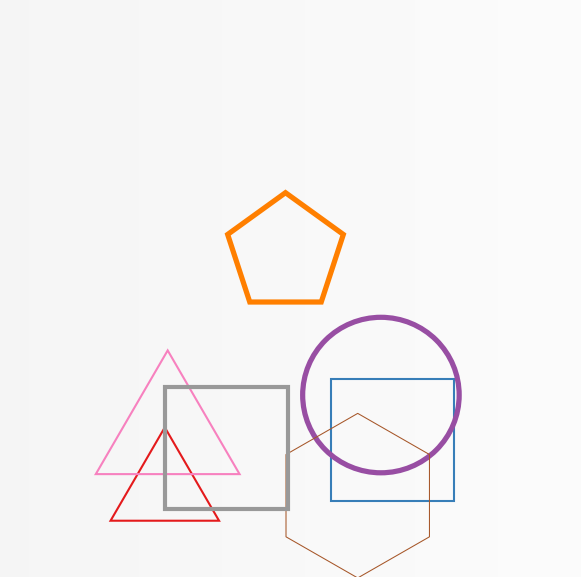[{"shape": "triangle", "thickness": 1, "radius": 0.54, "center": [0.284, 0.151]}, {"shape": "square", "thickness": 1, "radius": 0.53, "center": [0.676, 0.237]}, {"shape": "circle", "thickness": 2.5, "radius": 0.67, "center": [0.655, 0.315]}, {"shape": "pentagon", "thickness": 2.5, "radius": 0.52, "center": [0.491, 0.561]}, {"shape": "hexagon", "thickness": 0.5, "radius": 0.71, "center": [0.615, 0.141]}, {"shape": "triangle", "thickness": 1, "radius": 0.71, "center": [0.288, 0.25]}, {"shape": "square", "thickness": 2, "radius": 0.53, "center": [0.39, 0.224]}]